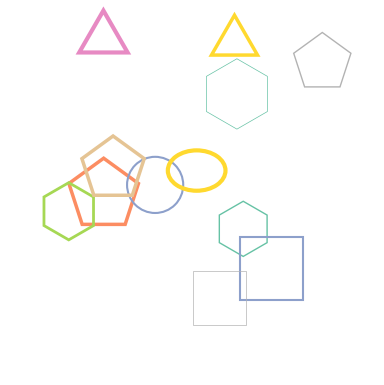[{"shape": "hexagon", "thickness": 1, "radius": 0.36, "center": [0.632, 0.406]}, {"shape": "hexagon", "thickness": 0.5, "radius": 0.46, "center": [0.615, 0.756]}, {"shape": "pentagon", "thickness": 2.5, "radius": 0.47, "center": [0.269, 0.494]}, {"shape": "square", "thickness": 1.5, "radius": 0.41, "center": [0.706, 0.303]}, {"shape": "circle", "thickness": 1.5, "radius": 0.36, "center": [0.403, 0.52]}, {"shape": "triangle", "thickness": 3, "radius": 0.36, "center": [0.269, 0.9]}, {"shape": "hexagon", "thickness": 2, "radius": 0.37, "center": [0.179, 0.451]}, {"shape": "oval", "thickness": 3, "radius": 0.37, "center": [0.511, 0.557]}, {"shape": "triangle", "thickness": 2.5, "radius": 0.35, "center": [0.609, 0.891]}, {"shape": "pentagon", "thickness": 2.5, "radius": 0.43, "center": [0.294, 0.562]}, {"shape": "square", "thickness": 0.5, "radius": 0.35, "center": [0.57, 0.226]}, {"shape": "pentagon", "thickness": 1, "radius": 0.39, "center": [0.837, 0.837]}]